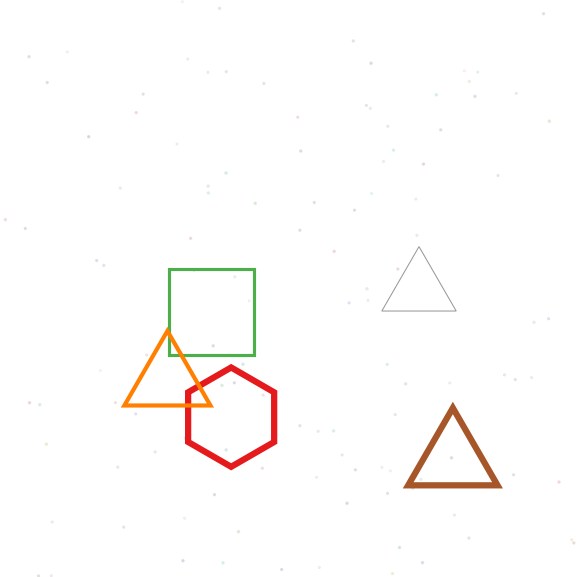[{"shape": "hexagon", "thickness": 3, "radius": 0.43, "center": [0.4, 0.277]}, {"shape": "square", "thickness": 1.5, "radius": 0.37, "center": [0.366, 0.459]}, {"shape": "triangle", "thickness": 2, "radius": 0.43, "center": [0.29, 0.34]}, {"shape": "triangle", "thickness": 3, "radius": 0.45, "center": [0.784, 0.203]}, {"shape": "triangle", "thickness": 0.5, "radius": 0.37, "center": [0.726, 0.498]}]